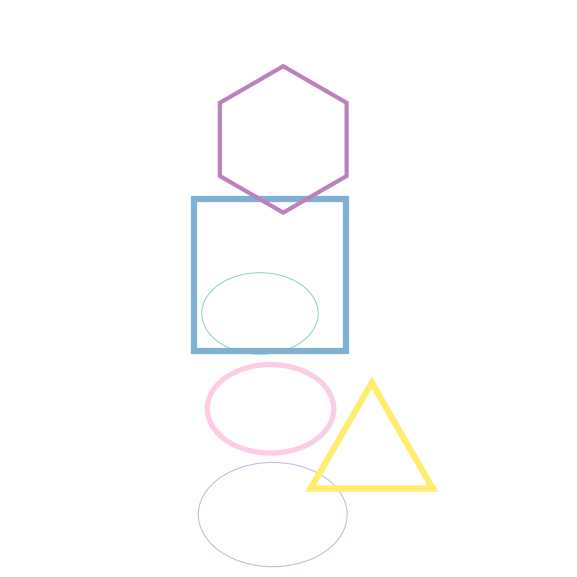[{"shape": "oval", "thickness": 0.5, "radius": 0.5, "center": [0.45, 0.456]}, {"shape": "oval", "thickness": 0.5, "radius": 0.64, "center": [0.472, 0.108]}, {"shape": "square", "thickness": 3, "radius": 0.66, "center": [0.468, 0.523]}, {"shape": "oval", "thickness": 2.5, "radius": 0.55, "center": [0.468, 0.291]}, {"shape": "hexagon", "thickness": 2, "radius": 0.63, "center": [0.49, 0.758]}, {"shape": "triangle", "thickness": 3, "radius": 0.61, "center": [0.644, 0.214]}]